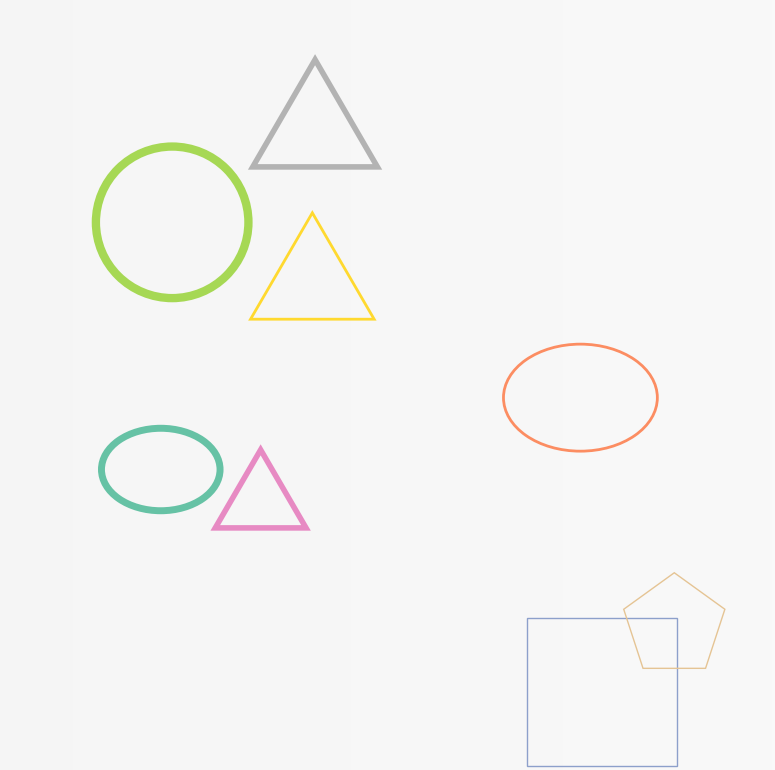[{"shape": "oval", "thickness": 2.5, "radius": 0.38, "center": [0.207, 0.39]}, {"shape": "oval", "thickness": 1, "radius": 0.5, "center": [0.749, 0.484]}, {"shape": "square", "thickness": 0.5, "radius": 0.48, "center": [0.777, 0.101]}, {"shape": "triangle", "thickness": 2, "radius": 0.34, "center": [0.336, 0.348]}, {"shape": "circle", "thickness": 3, "radius": 0.49, "center": [0.222, 0.711]}, {"shape": "triangle", "thickness": 1, "radius": 0.46, "center": [0.403, 0.631]}, {"shape": "pentagon", "thickness": 0.5, "radius": 0.34, "center": [0.87, 0.188]}, {"shape": "triangle", "thickness": 2, "radius": 0.46, "center": [0.407, 0.83]}]